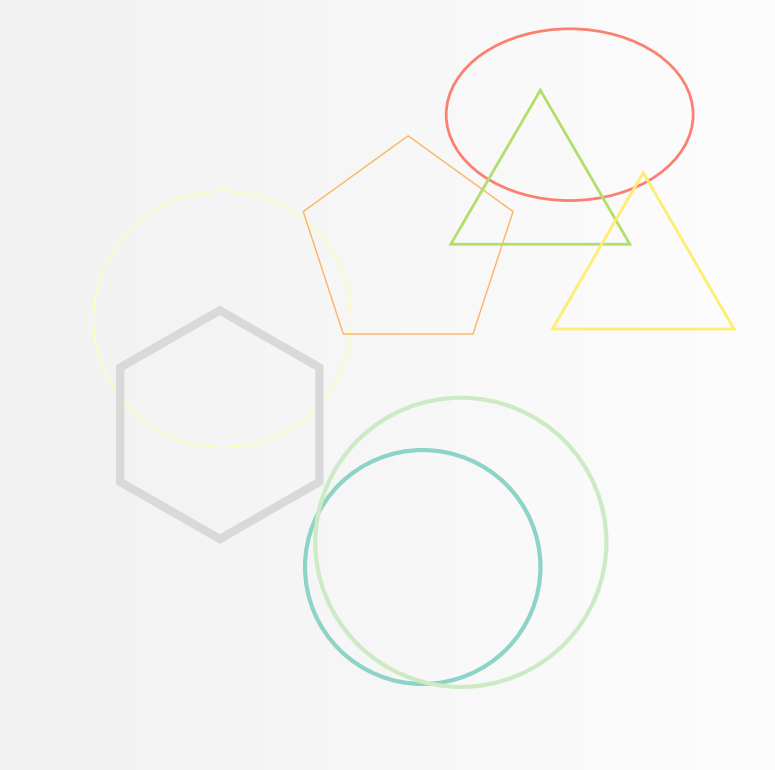[{"shape": "circle", "thickness": 1.5, "radius": 0.76, "center": [0.545, 0.264]}, {"shape": "circle", "thickness": 0.5, "radius": 0.83, "center": [0.287, 0.585]}, {"shape": "oval", "thickness": 1, "radius": 0.8, "center": [0.735, 0.851]}, {"shape": "pentagon", "thickness": 0.5, "radius": 0.71, "center": [0.527, 0.681]}, {"shape": "triangle", "thickness": 1, "radius": 0.67, "center": [0.697, 0.75]}, {"shape": "hexagon", "thickness": 3, "radius": 0.74, "center": [0.284, 0.448]}, {"shape": "circle", "thickness": 1.5, "radius": 0.94, "center": [0.595, 0.296]}, {"shape": "triangle", "thickness": 1, "radius": 0.68, "center": [0.83, 0.64]}]